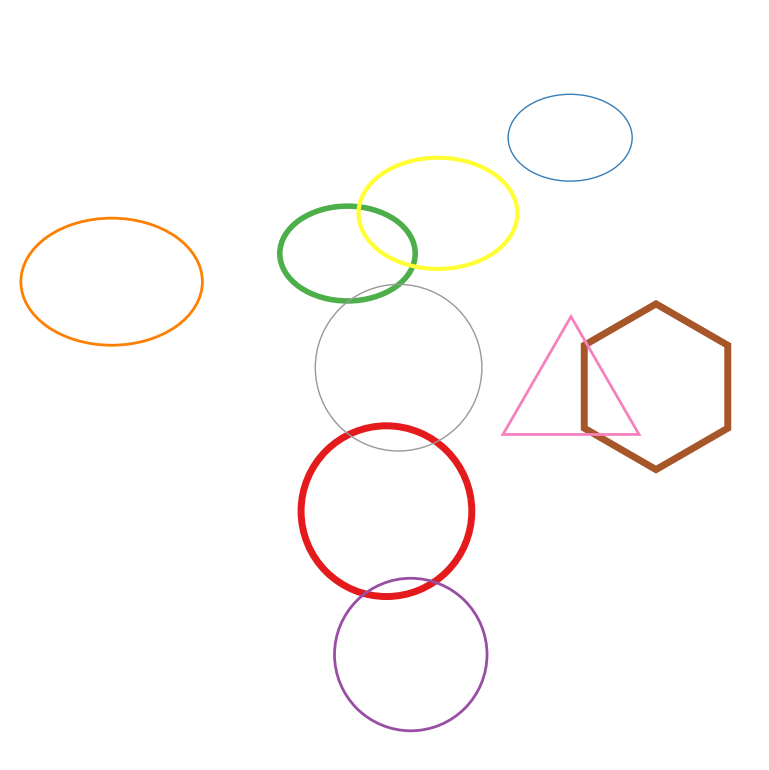[{"shape": "circle", "thickness": 2.5, "radius": 0.55, "center": [0.502, 0.336]}, {"shape": "oval", "thickness": 0.5, "radius": 0.4, "center": [0.74, 0.821]}, {"shape": "oval", "thickness": 2, "radius": 0.44, "center": [0.451, 0.671]}, {"shape": "circle", "thickness": 1, "radius": 0.5, "center": [0.533, 0.15]}, {"shape": "oval", "thickness": 1, "radius": 0.59, "center": [0.145, 0.634]}, {"shape": "oval", "thickness": 1.5, "radius": 0.52, "center": [0.569, 0.723]}, {"shape": "hexagon", "thickness": 2.5, "radius": 0.54, "center": [0.852, 0.498]}, {"shape": "triangle", "thickness": 1, "radius": 0.51, "center": [0.742, 0.487]}, {"shape": "circle", "thickness": 0.5, "radius": 0.54, "center": [0.518, 0.522]}]